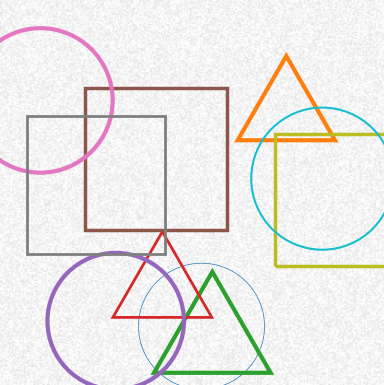[{"shape": "circle", "thickness": 0.5, "radius": 0.82, "center": [0.523, 0.153]}, {"shape": "triangle", "thickness": 3, "radius": 0.73, "center": [0.744, 0.709]}, {"shape": "triangle", "thickness": 3, "radius": 0.87, "center": [0.551, 0.119]}, {"shape": "triangle", "thickness": 2, "radius": 0.74, "center": [0.422, 0.25]}, {"shape": "circle", "thickness": 3, "radius": 0.89, "center": [0.301, 0.166]}, {"shape": "square", "thickness": 2.5, "radius": 0.92, "center": [0.405, 0.586]}, {"shape": "circle", "thickness": 3, "radius": 0.94, "center": [0.105, 0.739]}, {"shape": "square", "thickness": 2, "radius": 0.9, "center": [0.249, 0.518]}, {"shape": "square", "thickness": 2.5, "radius": 0.86, "center": [0.886, 0.479]}, {"shape": "circle", "thickness": 1.5, "radius": 0.92, "center": [0.837, 0.536]}]